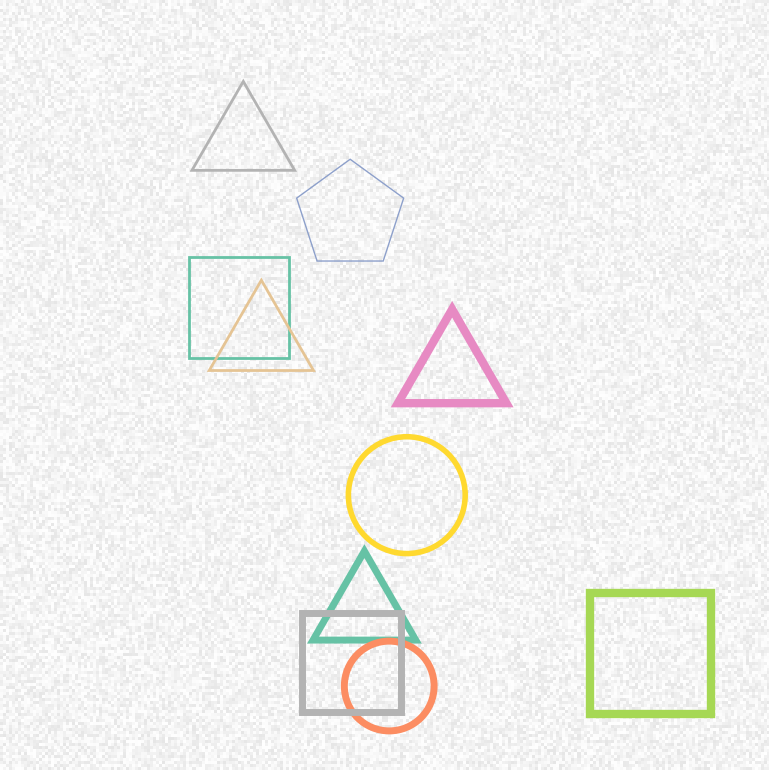[{"shape": "triangle", "thickness": 2.5, "radius": 0.39, "center": [0.473, 0.207]}, {"shape": "square", "thickness": 1, "radius": 0.33, "center": [0.31, 0.601]}, {"shape": "circle", "thickness": 2.5, "radius": 0.29, "center": [0.505, 0.109]}, {"shape": "pentagon", "thickness": 0.5, "radius": 0.37, "center": [0.455, 0.72]}, {"shape": "triangle", "thickness": 3, "radius": 0.41, "center": [0.587, 0.517]}, {"shape": "square", "thickness": 3, "radius": 0.39, "center": [0.845, 0.151]}, {"shape": "circle", "thickness": 2, "radius": 0.38, "center": [0.528, 0.357]}, {"shape": "triangle", "thickness": 1, "radius": 0.39, "center": [0.339, 0.558]}, {"shape": "square", "thickness": 2.5, "radius": 0.32, "center": [0.457, 0.14]}, {"shape": "triangle", "thickness": 1, "radius": 0.39, "center": [0.316, 0.817]}]